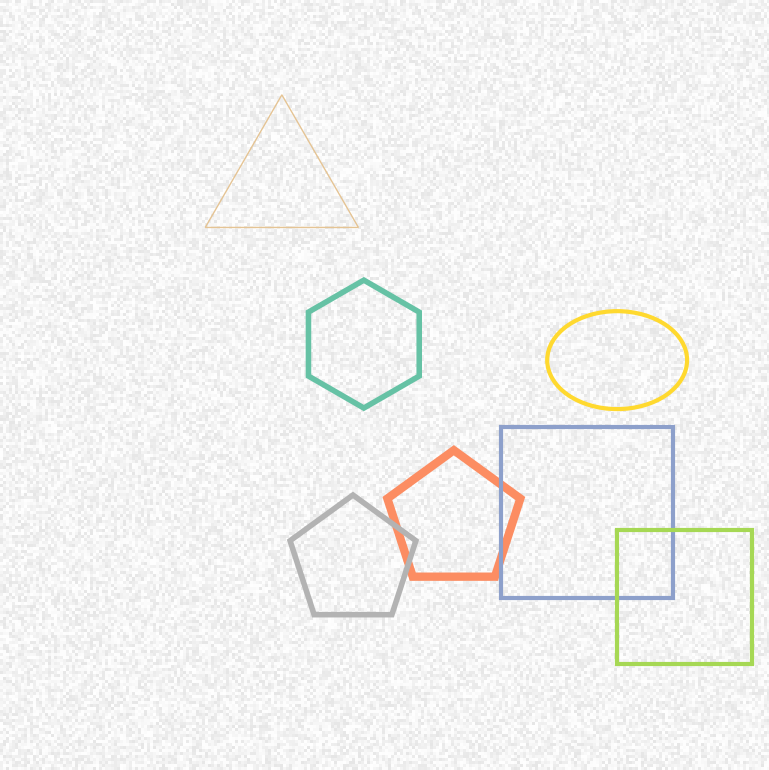[{"shape": "hexagon", "thickness": 2, "radius": 0.42, "center": [0.473, 0.553]}, {"shape": "pentagon", "thickness": 3, "radius": 0.45, "center": [0.589, 0.325]}, {"shape": "square", "thickness": 1.5, "radius": 0.56, "center": [0.762, 0.335]}, {"shape": "square", "thickness": 1.5, "radius": 0.44, "center": [0.889, 0.224]}, {"shape": "oval", "thickness": 1.5, "radius": 0.45, "center": [0.801, 0.532]}, {"shape": "triangle", "thickness": 0.5, "radius": 0.57, "center": [0.366, 0.762]}, {"shape": "pentagon", "thickness": 2, "radius": 0.43, "center": [0.458, 0.271]}]